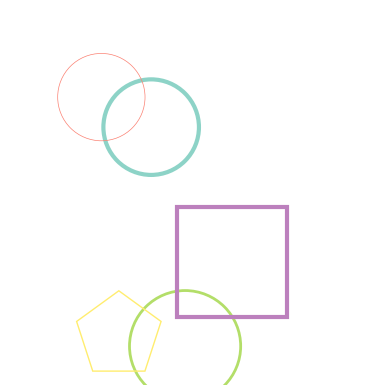[{"shape": "circle", "thickness": 3, "radius": 0.62, "center": [0.393, 0.67]}, {"shape": "circle", "thickness": 0.5, "radius": 0.57, "center": [0.263, 0.748]}, {"shape": "circle", "thickness": 2, "radius": 0.72, "center": [0.481, 0.101]}, {"shape": "square", "thickness": 3, "radius": 0.72, "center": [0.603, 0.32]}, {"shape": "pentagon", "thickness": 1, "radius": 0.58, "center": [0.309, 0.129]}]